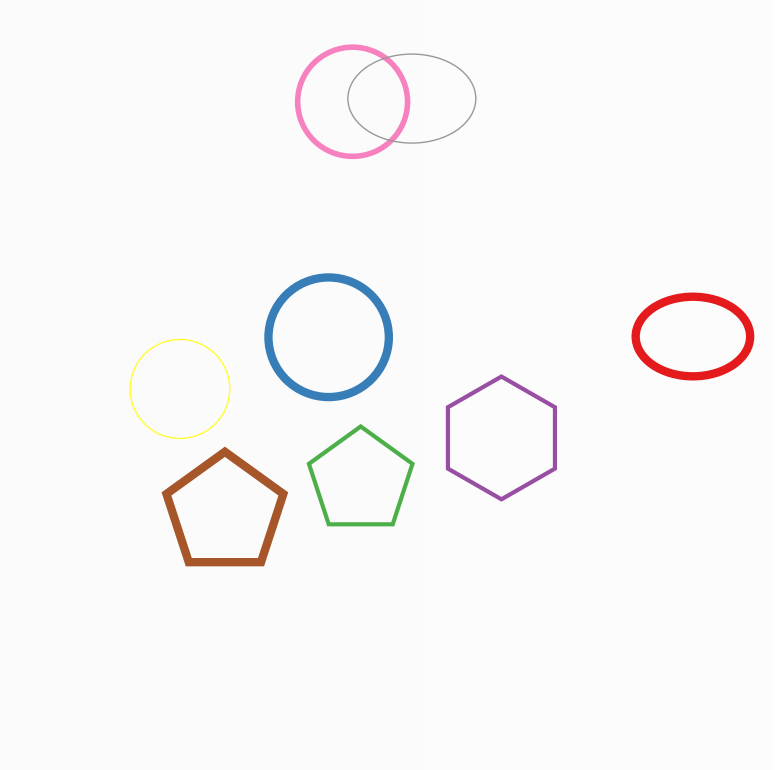[{"shape": "oval", "thickness": 3, "radius": 0.37, "center": [0.894, 0.563]}, {"shape": "circle", "thickness": 3, "radius": 0.39, "center": [0.424, 0.562]}, {"shape": "pentagon", "thickness": 1.5, "radius": 0.35, "center": [0.465, 0.376]}, {"shape": "hexagon", "thickness": 1.5, "radius": 0.4, "center": [0.647, 0.431]}, {"shape": "circle", "thickness": 0.5, "radius": 0.32, "center": [0.232, 0.495]}, {"shape": "pentagon", "thickness": 3, "radius": 0.4, "center": [0.29, 0.334]}, {"shape": "circle", "thickness": 2, "radius": 0.35, "center": [0.455, 0.868]}, {"shape": "oval", "thickness": 0.5, "radius": 0.41, "center": [0.531, 0.872]}]